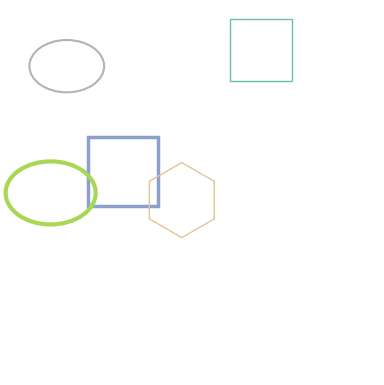[{"shape": "square", "thickness": 1, "radius": 0.4, "center": [0.679, 0.87]}, {"shape": "square", "thickness": 2.5, "radius": 0.45, "center": [0.32, 0.555]}, {"shape": "oval", "thickness": 3, "radius": 0.59, "center": [0.132, 0.499]}, {"shape": "hexagon", "thickness": 1, "radius": 0.49, "center": [0.472, 0.48]}, {"shape": "oval", "thickness": 1.5, "radius": 0.49, "center": [0.173, 0.828]}]